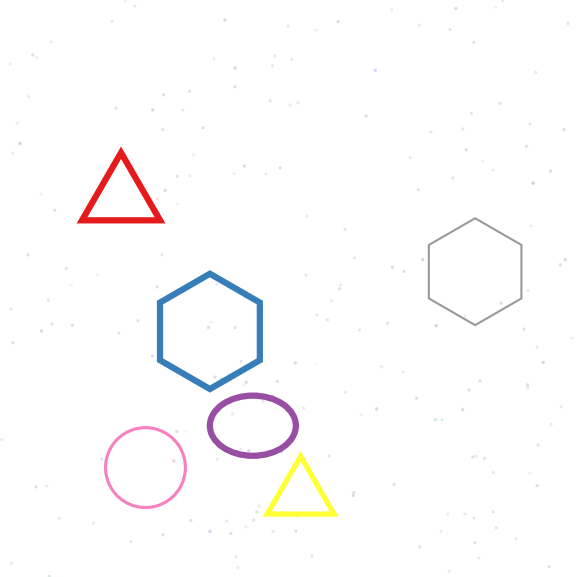[{"shape": "triangle", "thickness": 3, "radius": 0.39, "center": [0.21, 0.657]}, {"shape": "hexagon", "thickness": 3, "radius": 0.5, "center": [0.364, 0.425]}, {"shape": "oval", "thickness": 3, "radius": 0.37, "center": [0.438, 0.262]}, {"shape": "triangle", "thickness": 2.5, "radius": 0.33, "center": [0.521, 0.142]}, {"shape": "circle", "thickness": 1.5, "radius": 0.35, "center": [0.252, 0.189]}, {"shape": "hexagon", "thickness": 1, "radius": 0.46, "center": [0.823, 0.529]}]